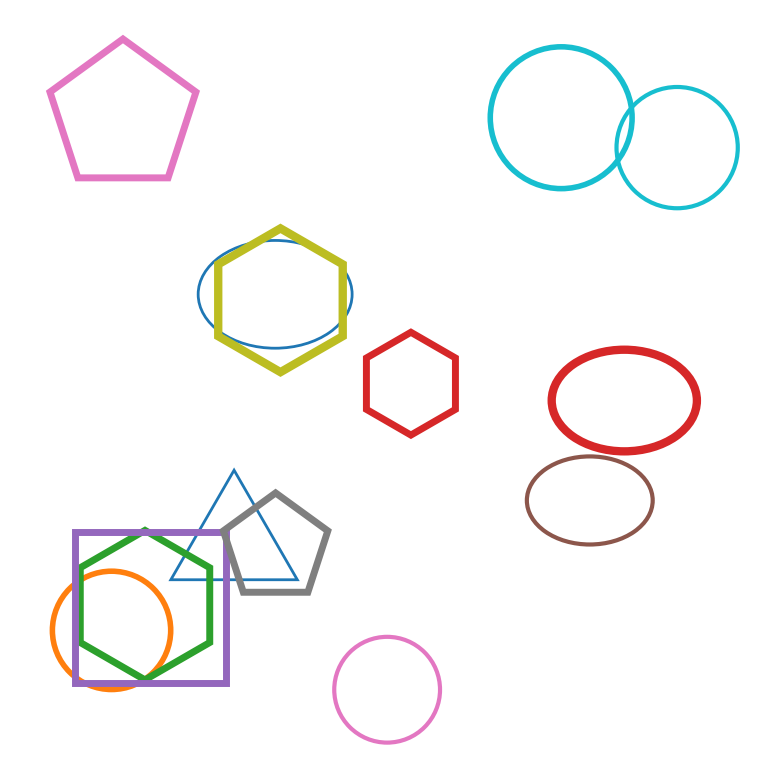[{"shape": "oval", "thickness": 1, "radius": 0.5, "center": [0.357, 0.618]}, {"shape": "triangle", "thickness": 1, "radius": 0.47, "center": [0.304, 0.295]}, {"shape": "circle", "thickness": 2, "radius": 0.38, "center": [0.145, 0.181]}, {"shape": "hexagon", "thickness": 2.5, "radius": 0.49, "center": [0.188, 0.214]}, {"shape": "oval", "thickness": 3, "radius": 0.47, "center": [0.811, 0.48]}, {"shape": "hexagon", "thickness": 2.5, "radius": 0.33, "center": [0.534, 0.502]}, {"shape": "square", "thickness": 2.5, "radius": 0.49, "center": [0.196, 0.211]}, {"shape": "oval", "thickness": 1.5, "radius": 0.41, "center": [0.766, 0.35]}, {"shape": "circle", "thickness": 1.5, "radius": 0.34, "center": [0.503, 0.104]}, {"shape": "pentagon", "thickness": 2.5, "radius": 0.5, "center": [0.16, 0.85]}, {"shape": "pentagon", "thickness": 2.5, "radius": 0.36, "center": [0.358, 0.289]}, {"shape": "hexagon", "thickness": 3, "radius": 0.47, "center": [0.364, 0.61]}, {"shape": "circle", "thickness": 2, "radius": 0.46, "center": [0.729, 0.847]}, {"shape": "circle", "thickness": 1.5, "radius": 0.39, "center": [0.879, 0.808]}]